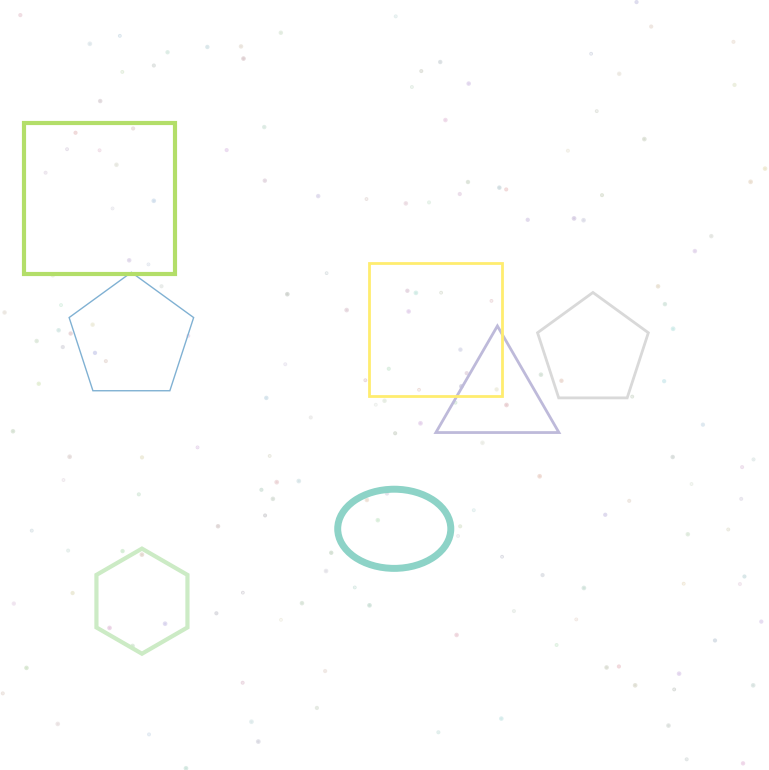[{"shape": "oval", "thickness": 2.5, "radius": 0.37, "center": [0.512, 0.313]}, {"shape": "triangle", "thickness": 1, "radius": 0.46, "center": [0.646, 0.484]}, {"shape": "pentagon", "thickness": 0.5, "radius": 0.43, "center": [0.171, 0.561]}, {"shape": "square", "thickness": 1.5, "radius": 0.49, "center": [0.129, 0.742]}, {"shape": "pentagon", "thickness": 1, "radius": 0.38, "center": [0.77, 0.544]}, {"shape": "hexagon", "thickness": 1.5, "radius": 0.34, "center": [0.184, 0.219]}, {"shape": "square", "thickness": 1, "radius": 0.43, "center": [0.565, 0.572]}]